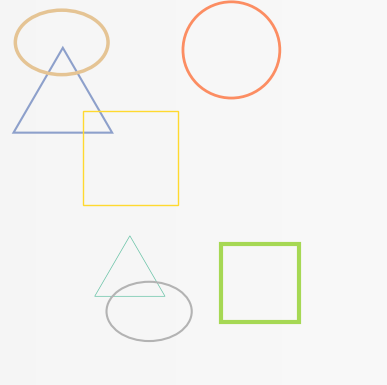[{"shape": "triangle", "thickness": 0.5, "radius": 0.52, "center": [0.335, 0.283]}, {"shape": "circle", "thickness": 2, "radius": 0.62, "center": [0.597, 0.87]}, {"shape": "triangle", "thickness": 1.5, "radius": 0.73, "center": [0.162, 0.729]}, {"shape": "square", "thickness": 3, "radius": 0.51, "center": [0.671, 0.265]}, {"shape": "square", "thickness": 1, "radius": 0.61, "center": [0.337, 0.59]}, {"shape": "oval", "thickness": 2.5, "radius": 0.6, "center": [0.159, 0.89]}, {"shape": "oval", "thickness": 1.5, "radius": 0.55, "center": [0.385, 0.191]}]